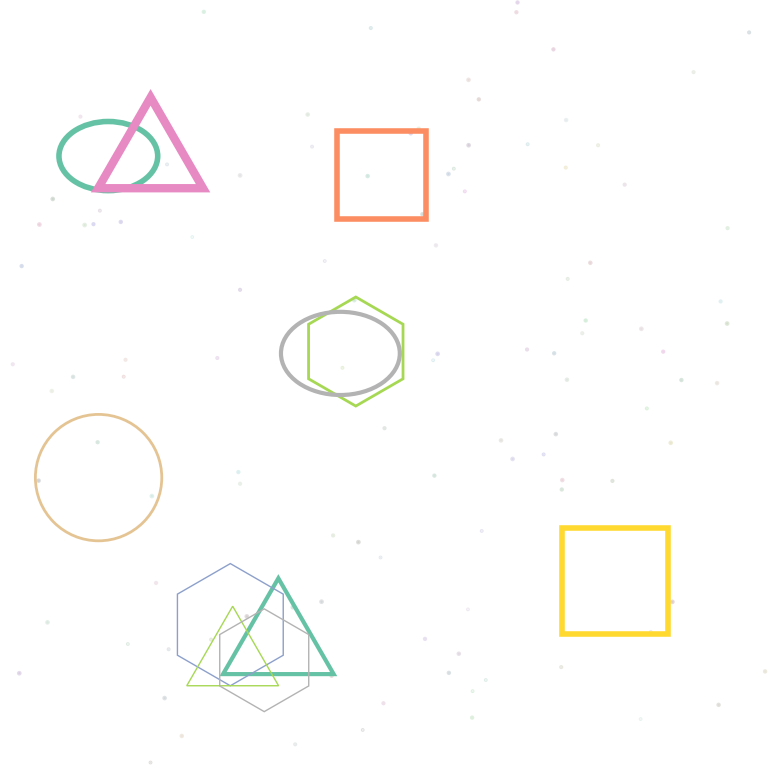[{"shape": "triangle", "thickness": 1.5, "radius": 0.41, "center": [0.361, 0.166]}, {"shape": "oval", "thickness": 2, "radius": 0.32, "center": [0.141, 0.797]}, {"shape": "square", "thickness": 2, "radius": 0.29, "center": [0.495, 0.773]}, {"shape": "hexagon", "thickness": 0.5, "radius": 0.4, "center": [0.299, 0.189]}, {"shape": "triangle", "thickness": 3, "radius": 0.39, "center": [0.196, 0.795]}, {"shape": "triangle", "thickness": 0.5, "radius": 0.34, "center": [0.302, 0.144]}, {"shape": "hexagon", "thickness": 1, "radius": 0.35, "center": [0.462, 0.543]}, {"shape": "square", "thickness": 2, "radius": 0.35, "center": [0.799, 0.245]}, {"shape": "circle", "thickness": 1, "radius": 0.41, "center": [0.128, 0.38]}, {"shape": "oval", "thickness": 1.5, "radius": 0.39, "center": [0.442, 0.541]}, {"shape": "hexagon", "thickness": 0.5, "radius": 0.33, "center": [0.343, 0.143]}]